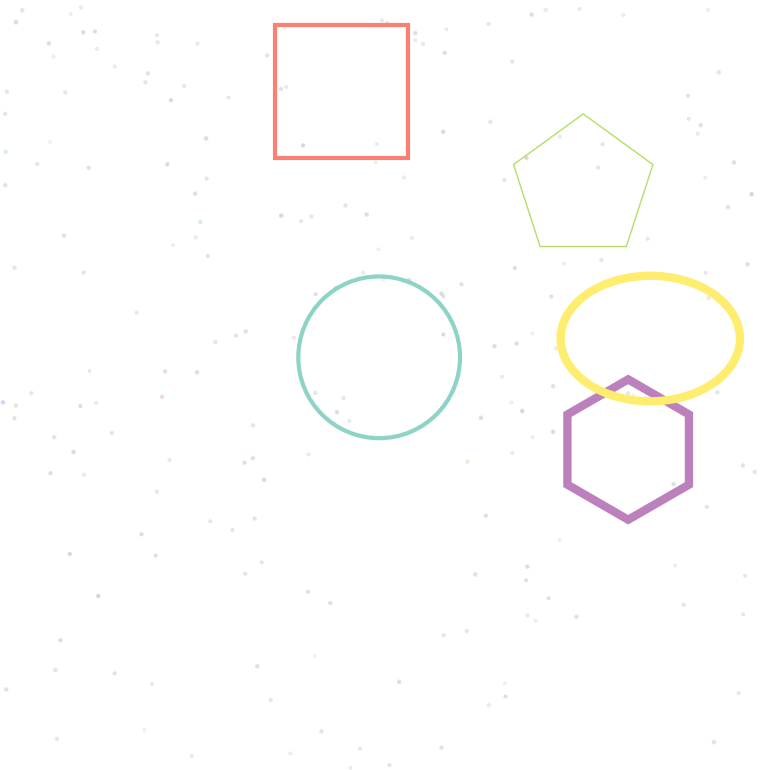[{"shape": "circle", "thickness": 1.5, "radius": 0.53, "center": [0.492, 0.536]}, {"shape": "square", "thickness": 1.5, "radius": 0.43, "center": [0.444, 0.882]}, {"shape": "pentagon", "thickness": 0.5, "radius": 0.48, "center": [0.757, 0.757]}, {"shape": "hexagon", "thickness": 3, "radius": 0.46, "center": [0.816, 0.416]}, {"shape": "oval", "thickness": 3, "radius": 0.58, "center": [0.845, 0.56]}]